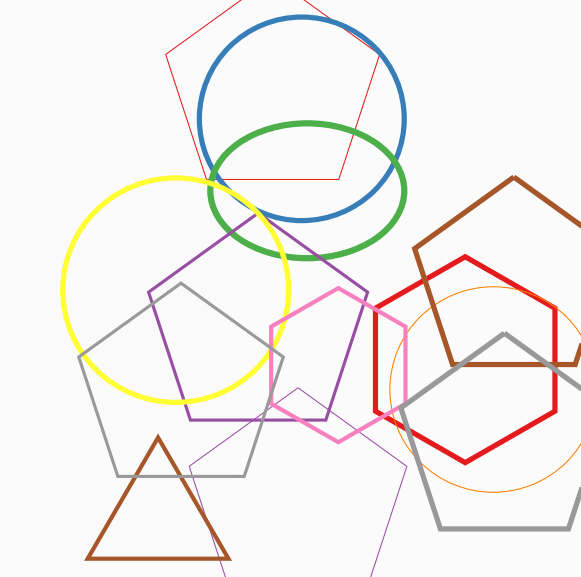[{"shape": "hexagon", "thickness": 2.5, "radius": 0.89, "center": [0.8, 0.376]}, {"shape": "pentagon", "thickness": 0.5, "radius": 0.97, "center": [0.469, 0.845]}, {"shape": "circle", "thickness": 2.5, "radius": 0.88, "center": [0.519, 0.793]}, {"shape": "oval", "thickness": 3, "radius": 0.83, "center": [0.529, 0.669]}, {"shape": "pentagon", "thickness": 0.5, "radius": 0.98, "center": [0.513, 0.131]}, {"shape": "pentagon", "thickness": 1.5, "radius": 0.99, "center": [0.444, 0.432]}, {"shape": "circle", "thickness": 0.5, "radius": 0.89, "center": [0.849, 0.325]}, {"shape": "circle", "thickness": 2.5, "radius": 0.97, "center": [0.302, 0.497]}, {"shape": "pentagon", "thickness": 2.5, "radius": 0.9, "center": [0.884, 0.513]}, {"shape": "triangle", "thickness": 2, "radius": 0.7, "center": [0.272, 0.102]}, {"shape": "hexagon", "thickness": 2, "radius": 0.67, "center": [0.582, 0.367]}, {"shape": "pentagon", "thickness": 2.5, "radius": 0.94, "center": [0.868, 0.235]}, {"shape": "pentagon", "thickness": 1.5, "radius": 0.92, "center": [0.311, 0.324]}]